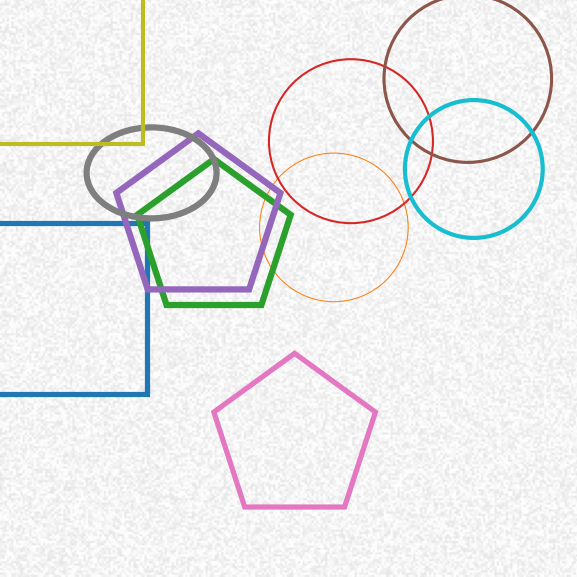[{"shape": "square", "thickness": 2.5, "radius": 0.74, "center": [0.107, 0.464]}, {"shape": "circle", "thickness": 0.5, "radius": 0.64, "center": [0.578, 0.605]}, {"shape": "pentagon", "thickness": 3, "radius": 0.7, "center": [0.37, 0.584]}, {"shape": "circle", "thickness": 1, "radius": 0.71, "center": [0.608, 0.755]}, {"shape": "pentagon", "thickness": 3, "radius": 0.75, "center": [0.344, 0.619]}, {"shape": "circle", "thickness": 1.5, "radius": 0.73, "center": [0.81, 0.863]}, {"shape": "pentagon", "thickness": 2.5, "radius": 0.74, "center": [0.51, 0.24]}, {"shape": "oval", "thickness": 3, "radius": 0.56, "center": [0.262, 0.7]}, {"shape": "square", "thickness": 2, "radius": 0.63, "center": [0.123, 0.876]}, {"shape": "circle", "thickness": 2, "radius": 0.6, "center": [0.82, 0.707]}]